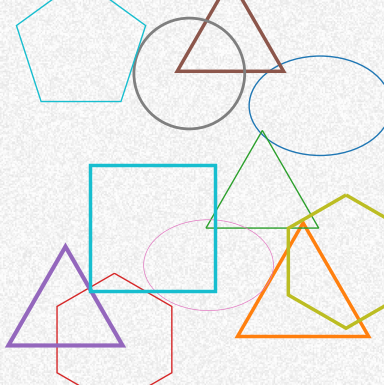[{"shape": "oval", "thickness": 1, "radius": 0.92, "center": [0.832, 0.725]}, {"shape": "triangle", "thickness": 2.5, "radius": 0.98, "center": [0.787, 0.224]}, {"shape": "triangle", "thickness": 1, "radius": 0.85, "center": [0.681, 0.492]}, {"shape": "hexagon", "thickness": 1, "radius": 0.86, "center": [0.297, 0.118]}, {"shape": "triangle", "thickness": 3, "radius": 0.86, "center": [0.17, 0.188]}, {"shape": "triangle", "thickness": 2.5, "radius": 0.8, "center": [0.598, 0.895]}, {"shape": "oval", "thickness": 0.5, "radius": 0.84, "center": [0.542, 0.311]}, {"shape": "circle", "thickness": 2, "radius": 0.72, "center": [0.492, 0.809]}, {"shape": "hexagon", "thickness": 2.5, "radius": 0.87, "center": [0.899, 0.32]}, {"shape": "square", "thickness": 2.5, "radius": 0.82, "center": [0.396, 0.408]}, {"shape": "pentagon", "thickness": 1, "radius": 0.88, "center": [0.21, 0.879]}]